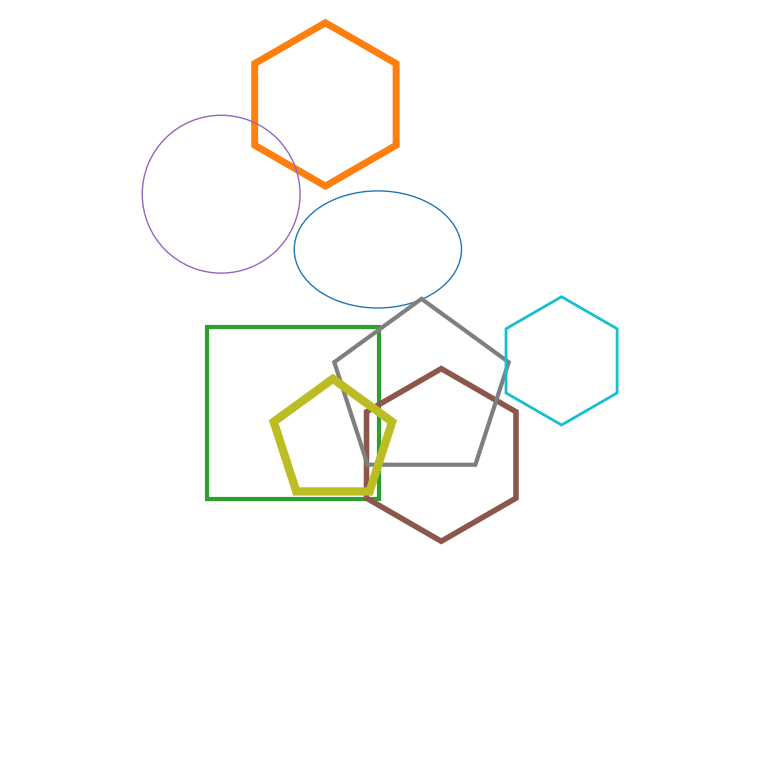[{"shape": "oval", "thickness": 0.5, "radius": 0.54, "center": [0.491, 0.676]}, {"shape": "hexagon", "thickness": 2.5, "radius": 0.53, "center": [0.423, 0.864]}, {"shape": "square", "thickness": 1.5, "radius": 0.56, "center": [0.38, 0.464]}, {"shape": "circle", "thickness": 0.5, "radius": 0.51, "center": [0.287, 0.748]}, {"shape": "hexagon", "thickness": 2, "radius": 0.56, "center": [0.573, 0.409]}, {"shape": "pentagon", "thickness": 1.5, "radius": 0.6, "center": [0.547, 0.493]}, {"shape": "pentagon", "thickness": 3, "radius": 0.4, "center": [0.432, 0.427]}, {"shape": "hexagon", "thickness": 1, "radius": 0.42, "center": [0.729, 0.531]}]